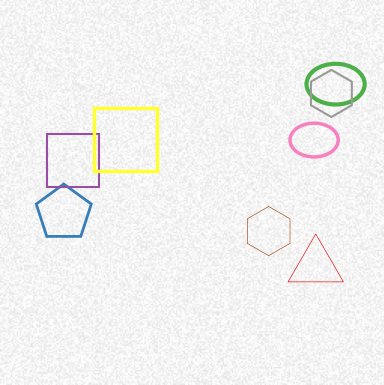[{"shape": "triangle", "thickness": 0.5, "radius": 0.41, "center": [0.82, 0.309]}, {"shape": "pentagon", "thickness": 2, "radius": 0.38, "center": [0.166, 0.447]}, {"shape": "oval", "thickness": 3, "radius": 0.38, "center": [0.872, 0.781]}, {"shape": "square", "thickness": 1.5, "radius": 0.34, "center": [0.189, 0.583]}, {"shape": "square", "thickness": 2.5, "radius": 0.41, "center": [0.326, 0.638]}, {"shape": "hexagon", "thickness": 0.5, "radius": 0.32, "center": [0.698, 0.4]}, {"shape": "oval", "thickness": 2.5, "radius": 0.31, "center": [0.816, 0.636]}, {"shape": "hexagon", "thickness": 1.5, "radius": 0.31, "center": [0.861, 0.757]}]